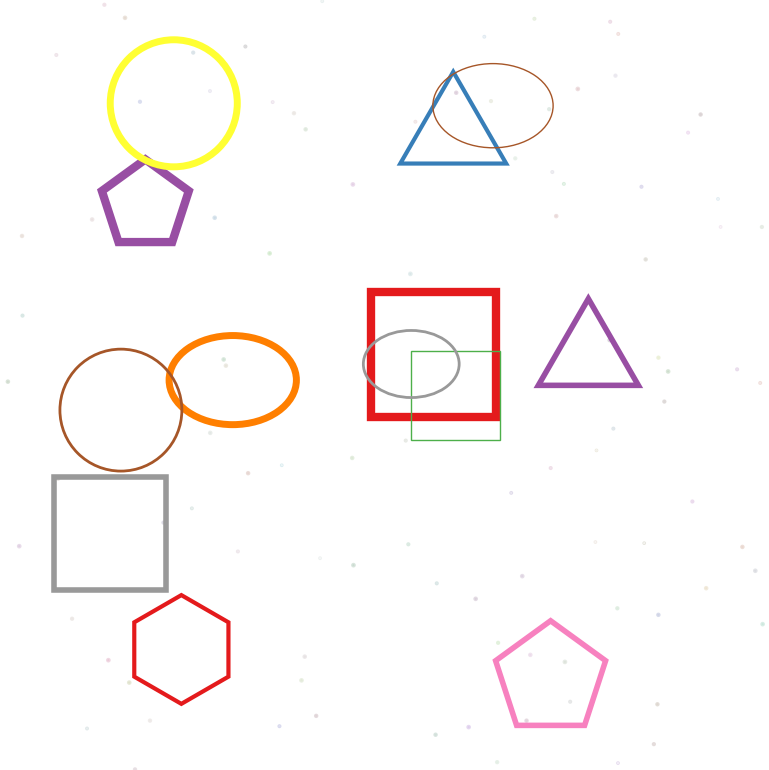[{"shape": "hexagon", "thickness": 1.5, "radius": 0.35, "center": [0.236, 0.157]}, {"shape": "square", "thickness": 3, "radius": 0.41, "center": [0.563, 0.539]}, {"shape": "triangle", "thickness": 1.5, "radius": 0.4, "center": [0.589, 0.827]}, {"shape": "square", "thickness": 0.5, "radius": 0.29, "center": [0.592, 0.486]}, {"shape": "triangle", "thickness": 2, "radius": 0.37, "center": [0.764, 0.537]}, {"shape": "pentagon", "thickness": 3, "radius": 0.3, "center": [0.189, 0.734]}, {"shape": "oval", "thickness": 2.5, "radius": 0.41, "center": [0.302, 0.506]}, {"shape": "circle", "thickness": 2.5, "radius": 0.41, "center": [0.226, 0.866]}, {"shape": "circle", "thickness": 1, "radius": 0.4, "center": [0.157, 0.467]}, {"shape": "oval", "thickness": 0.5, "radius": 0.39, "center": [0.64, 0.863]}, {"shape": "pentagon", "thickness": 2, "radius": 0.38, "center": [0.715, 0.119]}, {"shape": "square", "thickness": 2, "radius": 0.37, "center": [0.143, 0.307]}, {"shape": "oval", "thickness": 1, "radius": 0.31, "center": [0.534, 0.527]}]